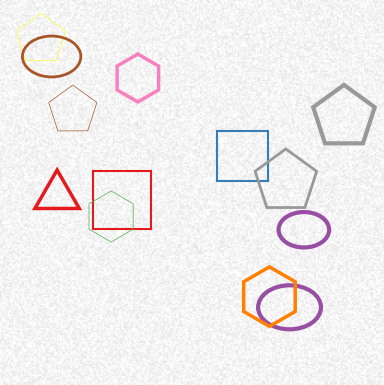[{"shape": "square", "thickness": 1.5, "radius": 0.37, "center": [0.317, 0.48]}, {"shape": "triangle", "thickness": 2.5, "radius": 0.33, "center": [0.148, 0.492]}, {"shape": "square", "thickness": 1.5, "radius": 0.33, "center": [0.63, 0.595]}, {"shape": "hexagon", "thickness": 0.5, "radius": 0.33, "center": [0.289, 0.438]}, {"shape": "oval", "thickness": 3, "radius": 0.41, "center": [0.752, 0.202]}, {"shape": "oval", "thickness": 3, "radius": 0.33, "center": [0.789, 0.403]}, {"shape": "hexagon", "thickness": 2.5, "radius": 0.39, "center": [0.7, 0.23]}, {"shape": "pentagon", "thickness": 0.5, "radius": 0.34, "center": [0.106, 0.898]}, {"shape": "pentagon", "thickness": 0.5, "radius": 0.33, "center": [0.189, 0.713]}, {"shape": "oval", "thickness": 2, "radius": 0.38, "center": [0.134, 0.853]}, {"shape": "hexagon", "thickness": 2.5, "radius": 0.31, "center": [0.358, 0.797]}, {"shape": "pentagon", "thickness": 3, "radius": 0.42, "center": [0.893, 0.696]}, {"shape": "pentagon", "thickness": 2, "radius": 0.42, "center": [0.743, 0.529]}]